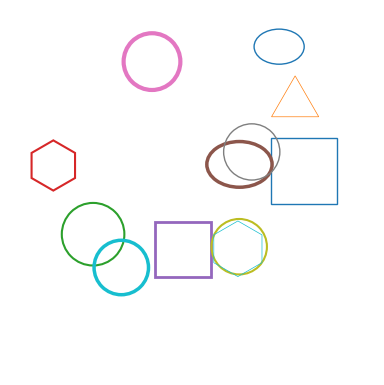[{"shape": "square", "thickness": 1, "radius": 0.43, "center": [0.79, 0.556]}, {"shape": "oval", "thickness": 1, "radius": 0.33, "center": [0.725, 0.879]}, {"shape": "triangle", "thickness": 0.5, "radius": 0.35, "center": [0.767, 0.732]}, {"shape": "circle", "thickness": 1.5, "radius": 0.41, "center": [0.242, 0.392]}, {"shape": "hexagon", "thickness": 1.5, "radius": 0.33, "center": [0.138, 0.57]}, {"shape": "square", "thickness": 2, "radius": 0.36, "center": [0.475, 0.352]}, {"shape": "oval", "thickness": 2.5, "radius": 0.42, "center": [0.622, 0.573]}, {"shape": "circle", "thickness": 3, "radius": 0.37, "center": [0.395, 0.84]}, {"shape": "circle", "thickness": 1, "radius": 0.37, "center": [0.654, 0.605]}, {"shape": "circle", "thickness": 1.5, "radius": 0.36, "center": [0.621, 0.359]}, {"shape": "hexagon", "thickness": 0.5, "radius": 0.36, "center": [0.618, 0.354]}, {"shape": "circle", "thickness": 2.5, "radius": 0.35, "center": [0.315, 0.305]}]